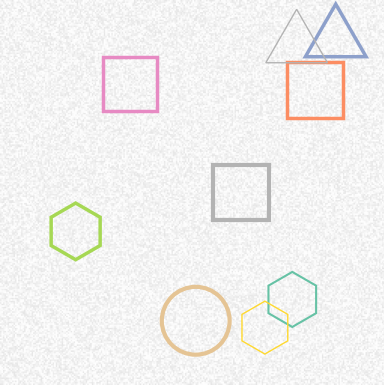[{"shape": "hexagon", "thickness": 1.5, "radius": 0.36, "center": [0.759, 0.222]}, {"shape": "square", "thickness": 2.5, "radius": 0.36, "center": [0.819, 0.767]}, {"shape": "triangle", "thickness": 2.5, "radius": 0.46, "center": [0.872, 0.898]}, {"shape": "square", "thickness": 2.5, "radius": 0.35, "center": [0.338, 0.783]}, {"shape": "hexagon", "thickness": 2.5, "radius": 0.37, "center": [0.196, 0.399]}, {"shape": "hexagon", "thickness": 1, "radius": 0.34, "center": [0.688, 0.149]}, {"shape": "circle", "thickness": 3, "radius": 0.44, "center": [0.508, 0.167]}, {"shape": "triangle", "thickness": 1, "radius": 0.46, "center": [0.77, 0.883]}, {"shape": "square", "thickness": 3, "radius": 0.36, "center": [0.627, 0.5]}]